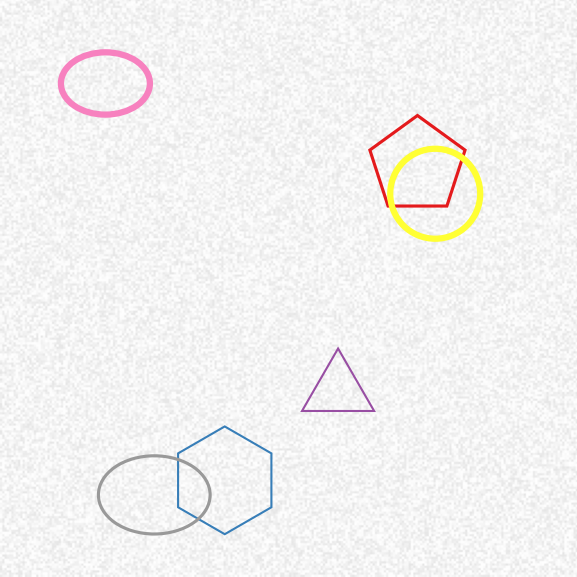[{"shape": "pentagon", "thickness": 1.5, "radius": 0.43, "center": [0.723, 0.712]}, {"shape": "hexagon", "thickness": 1, "radius": 0.47, "center": [0.389, 0.167]}, {"shape": "triangle", "thickness": 1, "radius": 0.36, "center": [0.585, 0.324]}, {"shape": "circle", "thickness": 3, "radius": 0.39, "center": [0.754, 0.664]}, {"shape": "oval", "thickness": 3, "radius": 0.39, "center": [0.183, 0.855]}, {"shape": "oval", "thickness": 1.5, "radius": 0.48, "center": [0.267, 0.142]}]